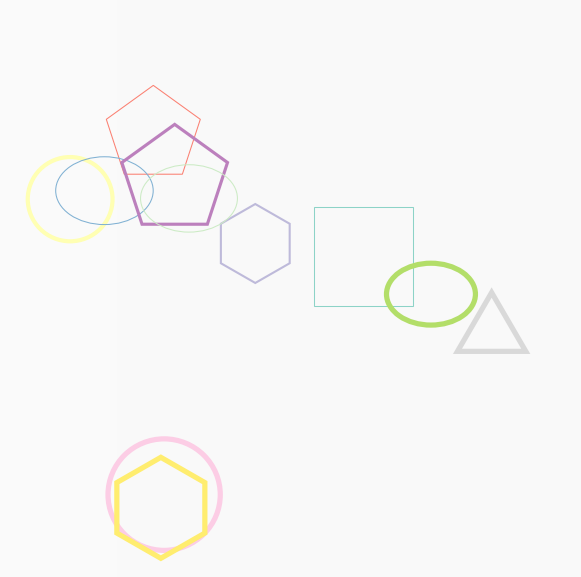[{"shape": "square", "thickness": 0.5, "radius": 0.43, "center": [0.625, 0.555]}, {"shape": "circle", "thickness": 2, "radius": 0.36, "center": [0.121, 0.654]}, {"shape": "hexagon", "thickness": 1, "radius": 0.34, "center": [0.439, 0.577]}, {"shape": "pentagon", "thickness": 0.5, "radius": 0.43, "center": [0.264, 0.766]}, {"shape": "oval", "thickness": 0.5, "radius": 0.42, "center": [0.18, 0.669]}, {"shape": "oval", "thickness": 2.5, "radius": 0.38, "center": [0.741, 0.49]}, {"shape": "circle", "thickness": 2.5, "radius": 0.48, "center": [0.282, 0.143]}, {"shape": "triangle", "thickness": 2.5, "radius": 0.34, "center": [0.846, 0.425]}, {"shape": "pentagon", "thickness": 1.5, "radius": 0.48, "center": [0.301, 0.688]}, {"shape": "oval", "thickness": 0.5, "radius": 0.42, "center": [0.325, 0.656]}, {"shape": "hexagon", "thickness": 2.5, "radius": 0.44, "center": [0.277, 0.12]}]